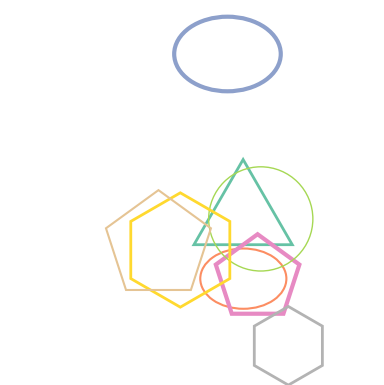[{"shape": "triangle", "thickness": 2, "radius": 0.74, "center": [0.631, 0.438]}, {"shape": "oval", "thickness": 1.5, "radius": 0.56, "center": [0.632, 0.276]}, {"shape": "oval", "thickness": 3, "radius": 0.69, "center": [0.591, 0.86]}, {"shape": "pentagon", "thickness": 3, "radius": 0.57, "center": [0.669, 0.277]}, {"shape": "circle", "thickness": 1, "radius": 0.68, "center": [0.677, 0.431]}, {"shape": "hexagon", "thickness": 2, "radius": 0.74, "center": [0.468, 0.351]}, {"shape": "pentagon", "thickness": 1.5, "radius": 0.72, "center": [0.412, 0.363]}, {"shape": "hexagon", "thickness": 2, "radius": 0.51, "center": [0.749, 0.102]}]